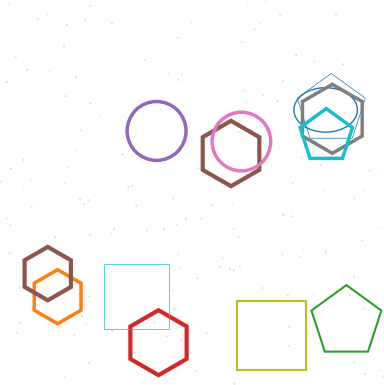[{"shape": "oval", "thickness": 1, "radius": 0.41, "center": [0.846, 0.715]}, {"shape": "pentagon", "thickness": 0.5, "radius": 0.47, "center": [0.86, 0.716]}, {"shape": "hexagon", "thickness": 2.5, "radius": 0.35, "center": [0.15, 0.229]}, {"shape": "pentagon", "thickness": 1.5, "radius": 0.48, "center": [0.9, 0.164]}, {"shape": "hexagon", "thickness": 3, "radius": 0.42, "center": [0.412, 0.11]}, {"shape": "circle", "thickness": 2.5, "radius": 0.38, "center": [0.407, 0.66]}, {"shape": "hexagon", "thickness": 3, "radius": 0.42, "center": [0.6, 0.601]}, {"shape": "hexagon", "thickness": 3, "radius": 0.35, "center": [0.124, 0.289]}, {"shape": "circle", "thickness": 2.5, "radius": 0.38, "center": [0.627, 0.632]}, {"shape": "hexagon", "thickness": 2.5, "radius": 0.45, "center": [0.863, 0.691]}, {"shape": "square", "thickness": 1.5, "radius": 0.45, "center": [0.706, 0.128]}, {"shape": "pentagon", "thickness": 2.5, "radius": 0.36, "center": [0.847, 0.646]}, {"shape": "square", "thickness": 0.5, "radius": 0.42, "center": [0.354, 0.23]}]